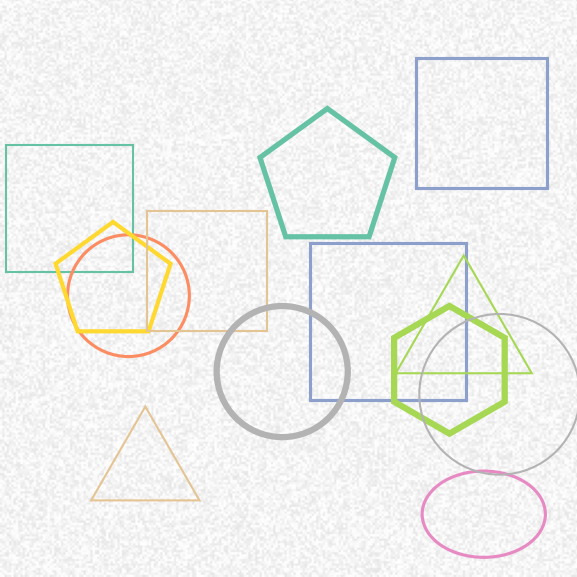[{"shape": "pentagon", "thickness": 2.5, "radius": 0.61, "center": [0.567, 0.688]}, {"shape": "square", "thickness": 1, "radius": 0.55, "center": [0.121, 0.637]}, {"shape": "circle", "thickness": 1.5, "radius": 0.53, "center": [0.222, 0.487]}, {"shape": "square", "thickness": 1.5, "radius": 0.68, "center": [0.672, 0.442]}, {"shape": "square", "thickness": 1.5, "radius": 0.56, "center": [0.834, 0.787]}, {"shape": "oval", "thickness": 1.5, "radius": 0.53, "center": [0.838, 0.109]}, {"shape": "triangle", "thickness": 1, "radius": 0.68, "center": [0.803, 0.421]}, {"shape": "hexagon", "thickness": 3, "radius": 0.55, "center": [0.778, 0.359]}, {"shape": "pentagon", "thickness": 2, "radius": 0.52, "center": [0.196, 0.51]}, {"shape": "triangle", "thickness": 1, "radius": 0.54, "center": [0.252, 0.187]}, {"shape": "square", "thickness": 1, "radius": 0.52, "center": [0.359, 0.53]}, {"shape": "circle", "thickness": 1, "radius": 0.7, "center": [0.865, 0.316]}, {"shape": "circle", "thickness": 3, "radius": 0.57, "center": [0.489, 0.356]}]